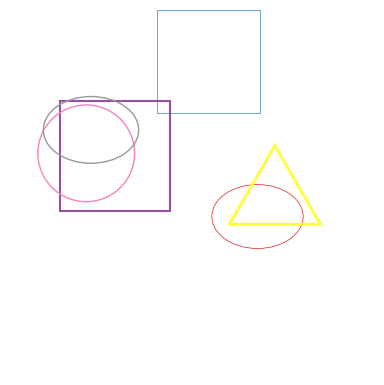[{"shape": "oval", "thickness": 0.5, "radius": 0.59, "center": [0.669, 0.438]}, {"shape": "square", "thickness": 0.5, "radius": 0.67, "center": [0.54, 0.841]}, {"shape": "square", "thickness": 1.5, "radius": 0.71, "center": [0.298, 0.596]}, {"shape": "triangle", "thickness": 2, "radius": 0.68, "center": [0.714, 0.486]}, {"shape": "circle", "thickness": 1, "radius": 0.63, "center": [0.224, 0.602]}, {"shape": "oval", "thickness": 1, "radius": 0.62, "center": [0.236, 0.663]}]